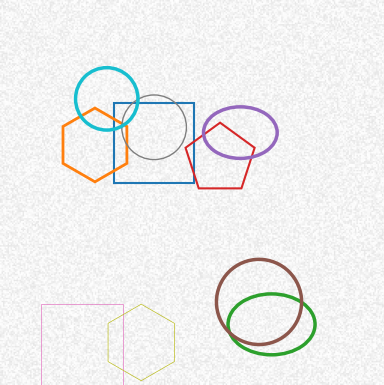[{"shape": "square", "thickness": 1.5, "radius": 0.52, "center": [0.399, 0.628]}, {"shape": "hexagon", "thickness": 2, "radius": 0.48, "center": [0.247, 0.624]}, {"shape": "oval", "thickness": 2.5, "radius": 0.57, "center": [0.705, 0.158]}, {"shape": "pentagon", "thickness": 1.5, "radius": 0.47, "center": [0.572, 0.587]}, {"shape": "oval", "thickness": 2.5, "radius": 0.48, "center": [0.624, 0.656]}, {"shape": "circle", "thickness": 2.5, "radius": 0.55, "center": [0.673, 0.216]}, {"shape": "square", "thickness": 0.5, "radius": 0.53, "center": [0.213, 0.104]}, {"shape": "circle", "thickness": 1, "radius": 0.42, "center": [0.4, 0.669]}, {"shape": "hexagon", "thickness": 0.5, "radius": 0.5, "center": [0.367, 0.111]}, {"shape": "circle", "thickness": 2.5, "radius": 0.41, "center": [0.277, 0.743]}]